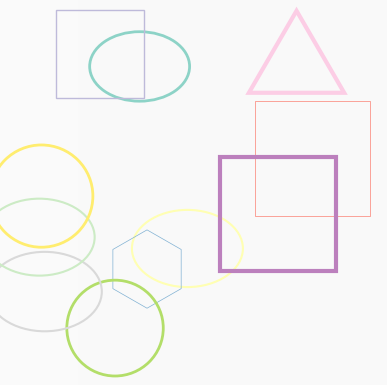[{"shape": "oval", "thickness": 2, "radius": 0.64, "center": [0.36, 0.827]}, {"shape": "oval", "thickness": 1.5, "radius": 0.72, "center": [0.484, 0.355]}, {"shape": "square", "thickness": 1, "radius": 0.57, "center": [0.258, 0.861]}, {"shape": "square", "thickness": 0.5, "radius": 0.74, "center": [0.807, 0.588]}, {"shape": "hexagon", "thickness": 0.5, "radius": 0.51, "center": [0.379, 0.301]}, {"shape": "circle", "thickness": 2, "radius": 0.62, "center": [0.297, 0.148]}, {"shape": "triangle", "thickness": 3, "radius": 0.71, "center": [0.765, 0.83]}, {"shape": "oval", "thickness": 1.5, "radius": 0.74, "center": [0.115, 0.243]}, {"shape": "square", "thickness": 3, "radius": 0.74, "center": [0.718, 0.444]}, {"shape": "oval", "thickness": 1.5, "radius": 0.71, "center": [0.101, 0.384]}, {"shape": "circle", "thickness": 2, "radius": 0.66, "center": [0.107, 0.491]}]